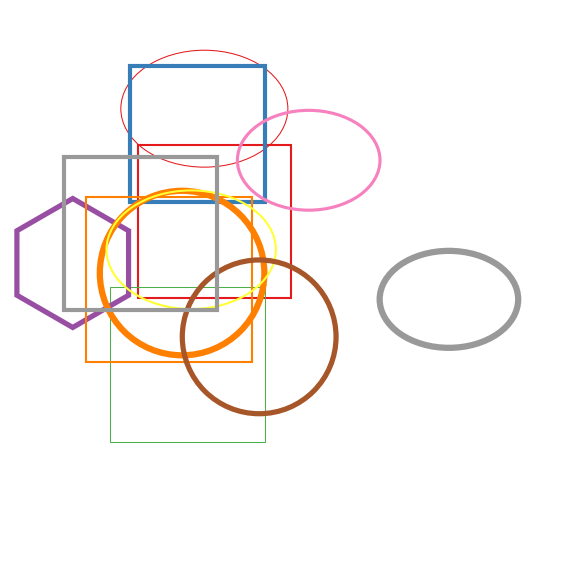[{"shape": "oval", "thickness": 0.5, "radius": 0.72, "center": [0.354, 0.811]}, {"shape": "square", "thickness": 1, "radius": 0.66, "center": [0.371, 0.615]}, {"shape": "square", "thickness": 2, "radius": 0.59, "center": [0.342, 0.767]}, {"shape": "square", "thickness": 0.5, "radius": 0.67, "center": [0.324, 0.368]}, {"shape": "hexagon", "thickness": 2.5, "radius": 0.56, "center": [0.126, 0.544]}, {"shape": "square", "thickness": 1, "radius": 0.72, "center": [0.292, 0.515]}, {"shape": "circle", "thickness": 3, "radius": 0.71, "center": [0.315, 0.526]}, {"shape": "oval", "thickness": 1, "radius": 0.73, "center": [0.331, 0.567]}, {"shape": "circle", "thickness": 2.5, "radius": 0.67, "center": [0.449, 0.416]}, {"shape": "oval", "thickness": 1.5, "radius": 0.62, "center": [0.535, 0.722]}, {"shape": "square", "thickness": 2, "radius": 0.66, "center": [0.243, 0.595]}, {"shape": "oval", "thickness": 3, "radius": 0.6, "center": [0.777, 0.481]}]